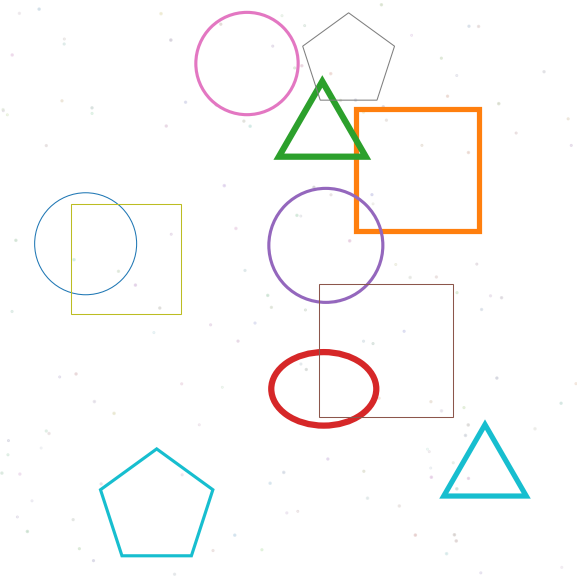[{"shape": "circle", "thickness": 0.5, "radius": 0.44, "center": [0.148, 0.577]}, {"shape": "square", "thickness": 2.5, "radius": 0.53, "center": [0.723, 0.705]}, {"shape": "triangle", "thickness": 3, "radius": 0.43, "center": [0.558, 0.771]}, {"shape": "oval", "thickness": 3, "radius": 0.45, "center": [0.561, 0.326]}, {"shape": "circle", "thickness": 1.5, "radius": 0.49, "center": [0.564, 0.574]}, {"shape": "square", "thickness": 0.5, "radius": 0.58, "center": [0.669, 0.392]}, {"shape": "circle", "thickness": 1.5, "radius": 0.44, "center": [0.428, 0.889]}, {"shape": "pentagon", "thickness": 0.5, "radius": 0.42, "center": [0.604, 0.893]}, {"shape": "square", "thickness": 0.5, "radius": 0.48, "center": [0.219, 0.55]}, {"shape": "pentagon", "thickness": 1.5, "radius": 0.51, "center": [0.271, 0.119]}, {"shape": "triangle", "thickness": 2.5, "radius": 0.41, "center": [0.84, 0.181]}]